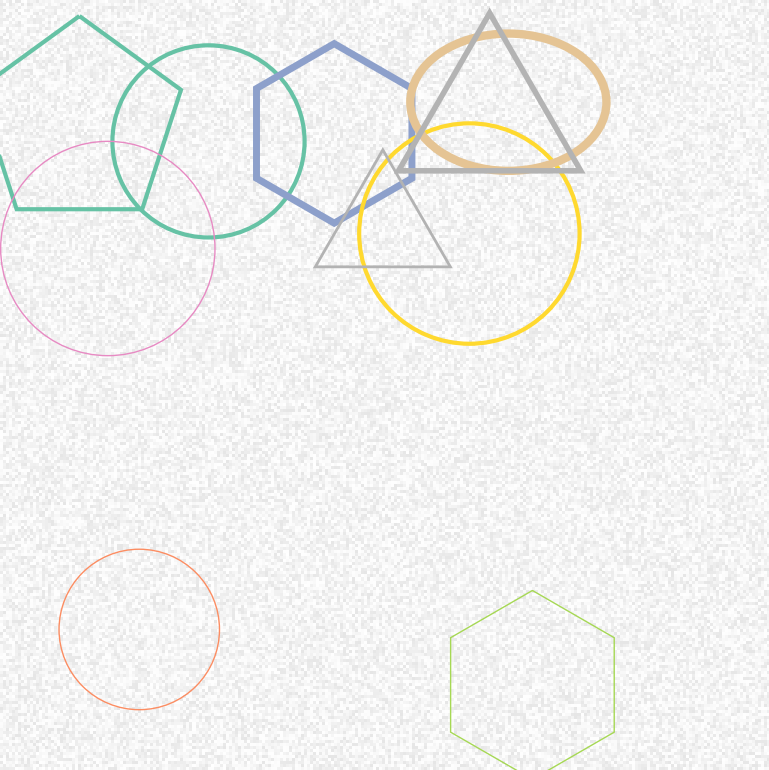[{"shape": "pentagon", "thickness": 1.5, "radius": 0.69, "center": [0.103, 0.84]}, {"shape": "circle", "thickness": 1.5, "radius": 0.62, "center": [0.271, 0.816]}, {"shape": "circle", "thickness": 0.5, "radius": 0.52, "center": [0.181, 0.183]}, {"shape": "hexagon", "thickness": 2.5, "radius": 0.58, "center": [0.434, 0.827]}, {"shape": "circle", "thickness": 0.5, "radius": 0.7, "center": [0.14, 0.677]}, {"shape": "hexagon", "thickness": 0.5, "radius": 0.61, "center": [0.691, 0.11]}, {"shape": "circle", "thickness": 1.5, "radius": 0.72, "center": [0.61, 0.697]}, {"shape": "oval", "thickness": 3, "radius": 0.64, "center": [0.66, 0.867]}, {"shape": "triangle", "thickness": 2, "radius": 0.68, "center": [0.636, 0.846]}, {"shape": "triangle", "thickness": 1, "radius": 0.51, "center": [0.497, 0.704]}]